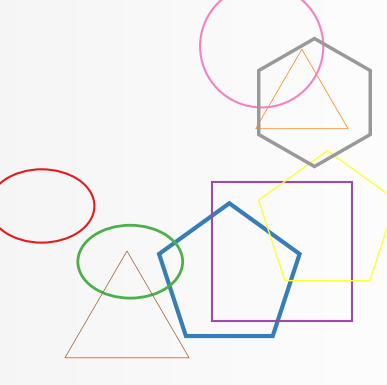[{"shape": "oval", "thickness": 1.5, "radius": 0.68, "center": [0.108, 0.465]}, {"shape": "pentagon", "thickness": 3, "radius": 0.95, "center": [0.592, 0.281]}, {"shape": "oval", "thickness": 2, "radius": 0.68, "center": [0.336, 0.32]}, {"shape": "square", "thickness": 1.5, "radius": 0.9, "center": [0.727, 0.347]}, {"shape": "triangle", "thickness": 0.5, "radius": 0.69, "center": [0.779, 0.734]}, {"shape": "pentagon", "thickness": 1, "radius": 0.93, "center": [0.845, 0.422]}, {"shape": "triangle", "thickness": 0.5, "radius": 0.92, "center": [0.328, 0.163]}, {"shape": "circle", "thickness": 1.5, "radius": 0.79, "center": [0.675, 0.88]}, {"shape": "hexagon", "thickness": 2.5, "radius": 0.83, "center": [0.812, 0.734]}]